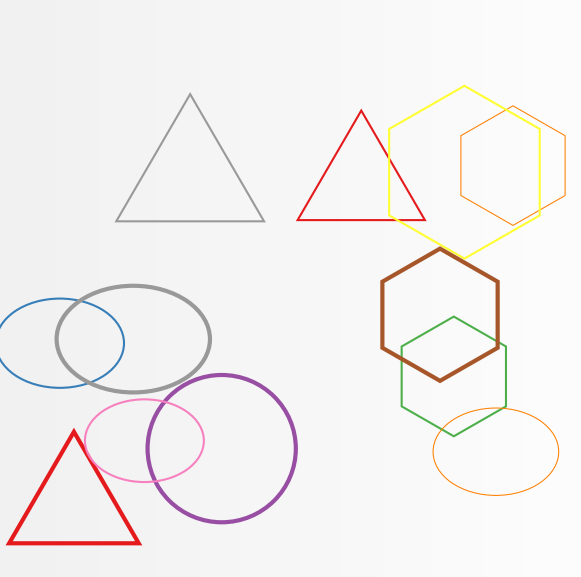[{"shape": "triangle", "thickness": 2, "radius": 0.64, "center": [0.127, 0.123]}, {"shape": "triangle", "thickness": 1, "radius": 0.63, "center": [0.622, 0.681]}, {"shape": "oval", "thickness": 1, "radius": 0.55, "center": [0.103, 0.405]}, {"shape": "hexagon", "thickness": 1, "radius": 0.52, "center": [0.781, 0.347]}, {"shape": "circle", "thickness": 2, "radius": 0.64, "center": [0.381, 0.222]}, {"shape": "oval", "thickness": 0.5, "radius": 0.54, "center": [0.853, 0.217]}, {"shape": "hexagon", "thickness": 0.5, "radius": 0.52, "center": [0.883, 0.712]}, {"shape": "hexagon", "thickness": 1, "radius": 0.75, "center": [0.799, 0.701]}, {"shape": "hexagon", "thickness": 2, "radius": 0.57, "center": [0.757, 0.454]}, {"shape": "oval", "thickness": 1, "radius": 0.51, "center": [0.248, 0.236]}, {"shape": "triangle", "thickness": 1, "radius": 0.73, "center": [0.327, 0.689]}, {"shape": "oval", "thickness": 2, "radius": 0.66, "center": [0.229, 0.412]}]